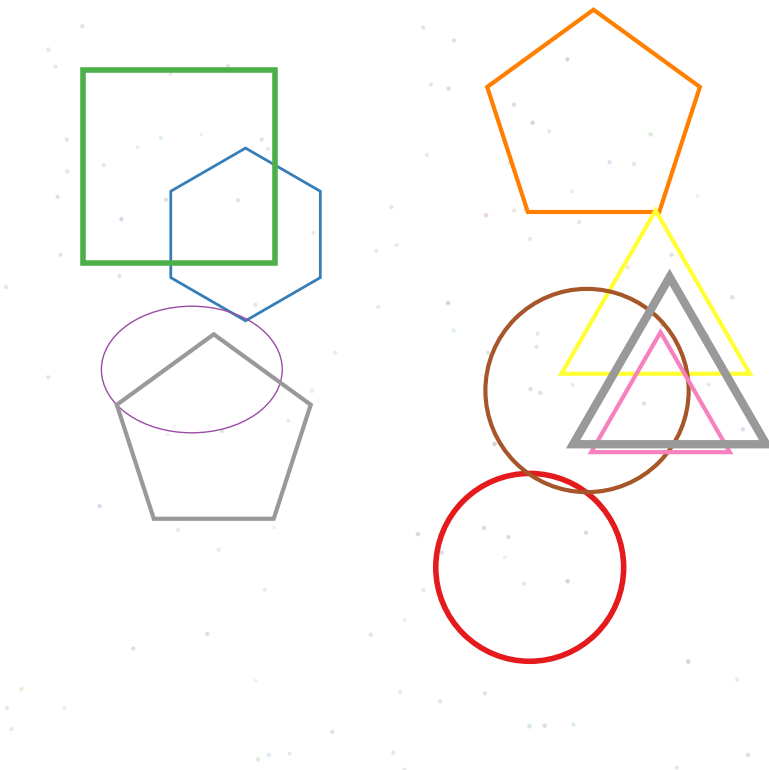[{"shape": "circle", "thickness": 2, "radius": 0.61, "center": [0.688, 0.263]}, {"shape": "hexagon", "thickness": 1, "radius": 0.56, "center": [0.319, 0.696]}, {"shape": "square", "thickness": 2, "radius": 0.63, "center": [0.232, 0.783]}, {"shape": "oval", "thickness": 0.5, "radius": 0.59, "center": [0.249, 0.52]}, {"shape": "pentagon", "thickness": 1.5, "radius": 0.73, "center": [0.771, 0.842]}, {"shape": "triangle", "thickness": 1.5, "radius": 0.71, "center": [0.851, 0.585]}, {"shape": "circle", "thickness": 1.5, "radius": 0.66, "center": [0.762, 0.493]}, {"shape": "triangle", "thickness": 1.5, "radius": 0.52, "center": [0.858, 0.465]}, {"shape": "pentagon", "thickness": 1.5, "radius": 0.66, "center": [0.278, 0.433]}, {"shape": "triangle", "thickness": 3, "radius": 0.72, "center": [0.87, 0.495]}]